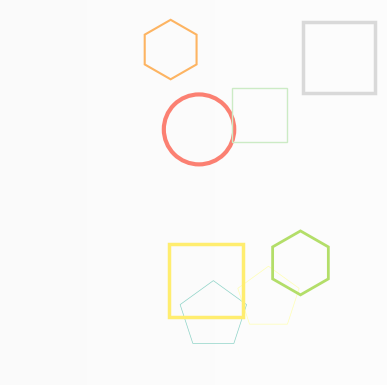[{"shape": "pentagon", "thickness": 0.5, "radius": 0.45, "center": [0.551, 0.181]}, {"shape": "pentagon", "thickness": 0.5, "radius": 0.42, "center": [0.693, 0.225]}, {"shape": "circle", "thickness": 3, "radius": 0.45, "center": [0.514, 0.664]}, {"shape": "hexagon", "thickness": 1.5, "radius": 0.39, "center": [0.44, 0.871]}, {"shape": "hexagon", "thickness": 2, "radius": 0.42, "center": [0.775, 0.317]}, {"shape": "square", "thickness": 2.5, "radius": 0.46, "center": [0.875, 0.85]}, {"shape": "square", "thickness": 1, "radius": 0.35, "center": [0.67, 0.701]}, {"shape": "square", "thickness": 2.5, "radius": 0.48, "center": [0.531, 0.271]}]